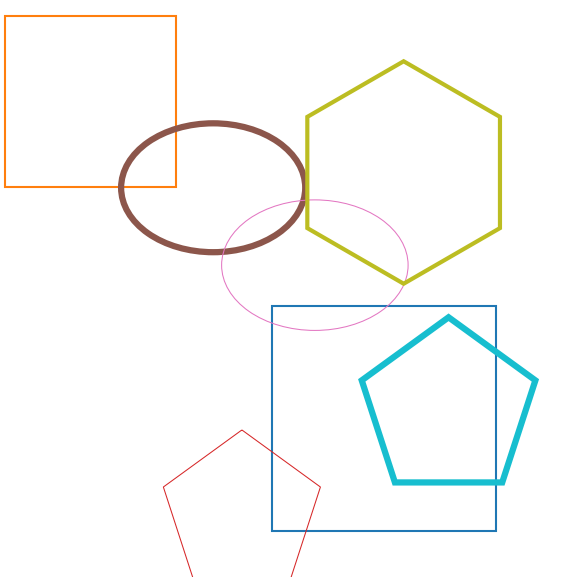[{"shape": "square", "thickness": 1, "radius": 0.97, "center": [0.665, 0.275]}, {"shape": "square", "thickness": 1, "radius": 0.74, "center": [0.157, 0.823]}, {"shape": "pentagon", "thickness": 0.5, "radius": 0.71, "center": [0.419, 0.112]}, {"shape": "oval", "thickness": 3, "radius": 0.8, "center": [0.369, 0.674]}, {"shape": "oval", "thickness": 0.5, "radius": 0.81, "center": [0.545, 0.54]}, {"shape": "hexagon", "thickness": 2, "radius": 0.96, "center": [0.699, 0.7]}, {"shape": "pentagon", "thickness": 3, "radius": 0.79, "center": [0.777, 0.292]}]